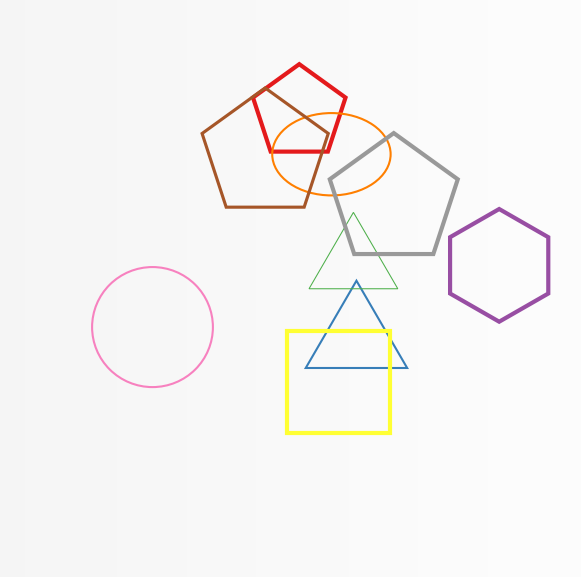[{"shape": "pentagon", "thickness": 2, "radius": 0.42, "center": [0.515, 0.804]}, {"shape": "triangle", "thickness": 1, "radius": 0.5, "center": [0.613, 0.412]}, {"shape": "triangle", "thickness": 0.5, "radius": 0.44, "center": [0.608, 0.543]}, {"shape": "hexagon", "thickness": 2, "radius": 0.49, "center": [0.859, 0.54]}, {"shape": "oval", "thickness": 1, "radius": 0.51, "center": [0.57, 0.732]}, {"shape": "square", "thickness": 2, "radius": 0.45, "center": [0.582, 0.338]}, {"shape": "pentagon", "thickness": 1.5, "radius": 0.57, "center": [0.456, 0.733]}, {"shape": "circle", "thickness": 1, "radius": 0.52, "center": [0.262, 0.433]}, {"shape": "pentagon", "thickness": 2, "radius": 0.58, "center": [0.677, 0.653]}]